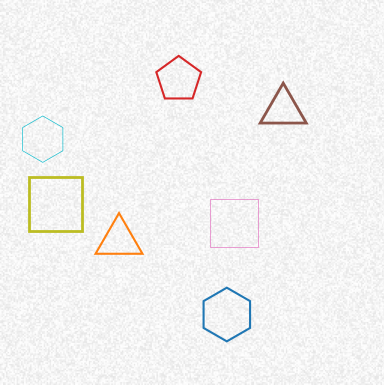[{"shape": "hexagon", "thickness": 1.5, "radius": 0.35, "center": [0.589, 0.183]}, {"shape": "triangle", "thickness": 1.5, "radius": 0.35, "center": [0.309, 0.376]}, {"shape": "pentagon", "thickness": 1.5, "radius": 0.31, "center": [0.464, 0.794]}, {"shape": "triangle", "thickness": 2, "radius": 0.35, "center": [0.736, 0.715]}, {"shape": "square", "thickness": 0.5, "radius": 0.31, "center": [0.608, 0.42]}, {"shape": "square", "thickness": 2, "radius": 0.35, "center": [0.144, 0.47]}, {"shape": "hexagon", "thickness": 0.5, "radius": 0.3, "center": [0.111, 0.639]}]